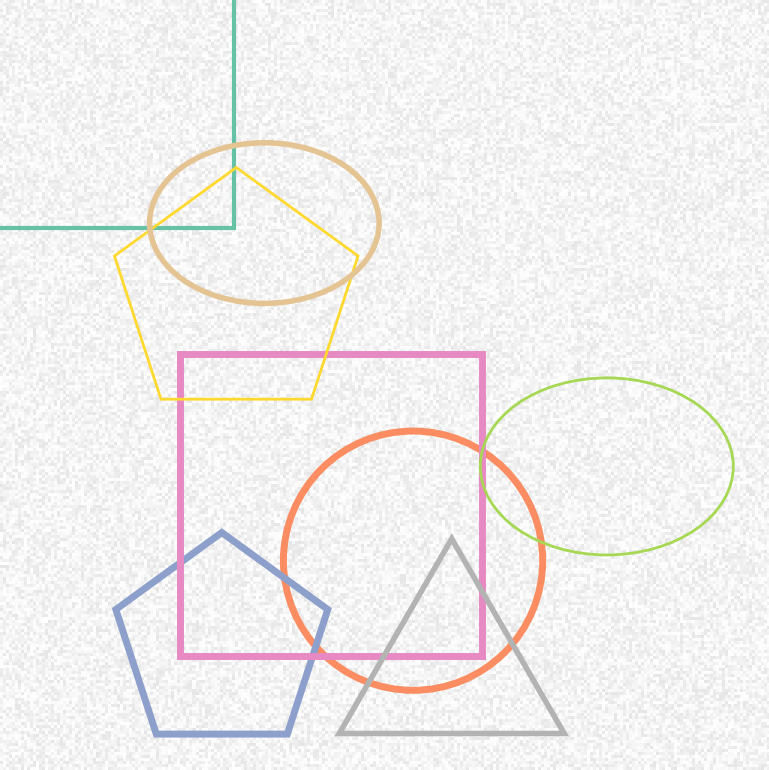[{"shape": "square", "thickness": 1.5, "radius": 0.89, "center": [0.125, 0.882]}, {"shape": "circle", "thickness": 2.5, "radius": 0.84, "center": [0.536, 0.272]}, {"shape": "pentagon", "thickness": 2.5, "radius": 0.72, "center": [0.288, 0.164]}, {"shape": "square", "thickness": 2.5, "radius": 0.98, "center": [0.43, 0.344]}, {"shape": "oval", "thickness": 1, "radius": 0.82, "center": [0.788, 0.394]}, {"shape": "pentagon", "thickness": 1, "radius": 0.83, "center": [0.307, 0.616]}, {"shape": "oval", "thickness": 2, "radius": 0.75, "center": [0.343, 0.71]}, {"shape": "triangle", "thickness": 2, "radius": 0.84, "center": [0.587, 0.132]}]